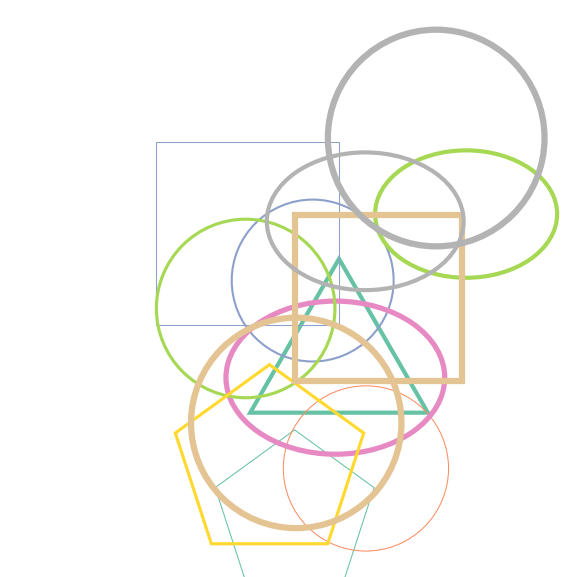[{"shape": "pentagon", "thickness": 0.5, "radius": 0.72, "center": [0.51, 0.11]}, {"shape": "triangle", "thickness": 2, "radius": 0.89, "center": [0.587, 0.373]}, {"shape": "circle", "thickness": 0.5, "radius": 0.72, "center": [0.634, 0.188]}, {"shape": "circle", "thickness": 1, "radius": 0.7, "center": [0.541, 0.513]}, {"shape": "square", "thickness": 0.5, "radius": 0.79, "center": [0.429, 0.595]}, {"shape": "oval", "thickness": 2.5, "radius": 0.95, "center": [0.581, 0.345]}, {"shape": "circle", "thickness": 1.5, "radius": 0.77, "center": [0.425, 0.465]}, {"shape": "oval", "thickness": 2, "radius": 0.79, "center": [0.807, 0.628]}, {"shape": "pentagon", "thickness": 1.5, "radius": 0.86, "center": [0.467, 0.196]}, {"shape": "square", "thickness": 3, "radius": 0.72, "center": [0.655, 0.483]}, {"shape": "circle", "thickness": 3, "radius": 0.91, "center": [0.513, 0.267]}, {"shape": "oval", "thickness": 2, "radius": 0.85, "center": [0.632, 0.616]}, {"shape": "circle", "thickness": 3, "radius": 0.94, "center": [0.755, 0.76]}]